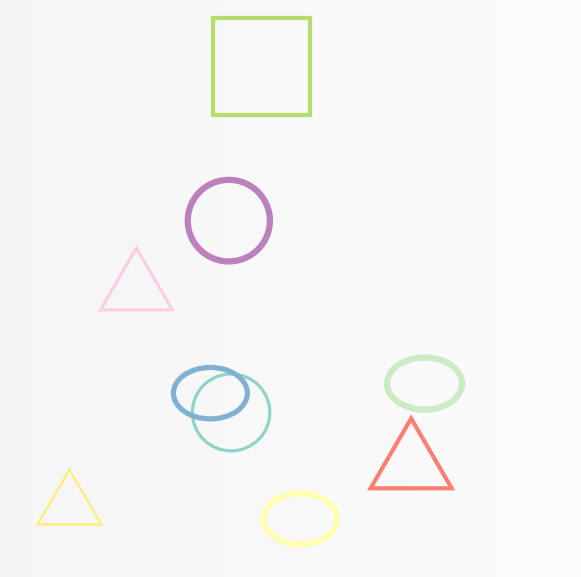[{"shape": "circle", "thickness": 1.5, "radius": 0.33, "center": [0.398, 0.285]}, {"shape": "oval", "thickness": 3, "radius": 0.32, "center": [0.517, 0.101]}, {"shape": "triangle", "thickness": 2, "radius": 0.4, "center": [0.707, 0.194]}, {"shape": "oval", "thickness": 2.5, "radius": 0.32, "center": [0.362, 0.318]}, {"shape": "square", "thickness": 2, "radius": 0.42, "center": [0.45, 0.884]}, {"shape": "triangle", "thickness": 1.5, "radius": 0.36, "center": [0.235, 0.498]}, {"shape": "circle", "thickness": 3, "radius": 0.35, "center": [0.394, 0.617]}, {"shape": "oval", "thickness": 3, "radius": 0.32, "center": [0.73, 0.335]}, {"shape": "triangle", "thickness": 1, "radius": 0.32, "center": [0.119, 0.123]}]